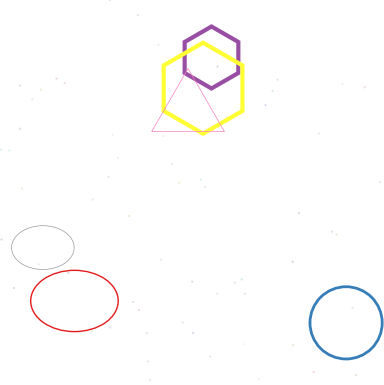[{"shape": "oval", "thickness": 1, "radius": 0.57, "center": [0.193, 0.218]}, {"shape": "circle", "thickness": 2, "radius": 0.47, "center": [0.899, 0.161]}, {"shape": "hexagon", "thickness": 3, "radius": 0.4, "center": [0.549, 0.851]}, {"shape": "hexagon", "thickness": 3, "radius": 0.59, "center": [0.527, 0.771]}, {"shape": "triangle", "thickness": 0.5, "radius": 0.55, "center": [0.489, 0.713]}, {"shape": "oval", "thickness": 0.5, "radius": 0.41, "center": [0.111, 0.357]}]